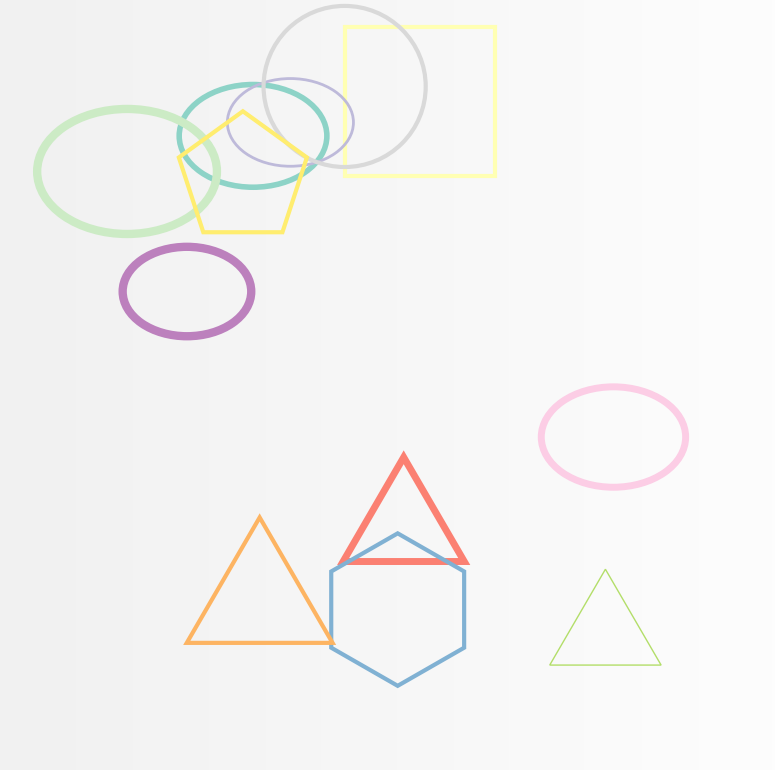[{"shape": "oval", "thickness": 2, "radius": 0.48, "center": [0.326, 0.824]}, {"shape": "square", "thickness": 1.5, "radius": 0.48, "center": [0.542, 0.868]}, {"shape": "oval", "thickness": 1, "radius": 0.41, "center": [0.375, 0.841]}, {"shape": "triangle", "thickness": 2.5, "radius": 0.45, "center": [0.521, 0.316]}, {"shape": "hexagon", "thickness": 1.5, "radius": 0.5, "center": [0.513, 0.208]}, {"shape": "triangle", "thickness": 1.5, "radius": 0.54, "center": [0.335, 0.219]}, {"shape": "triangle", "thickness": 0.5, "radius": 0.41, "center": [0.781, 0.178]}, {"shape": "oval", "thickness": 2.5, "radius": 0.47, "center": [0.792, 0.432]}, {"shape": "circle", "thickness": 1.5, "radius": 0.52, "center": [0.445, 0.888]}, {"shape": "oval", "thickness": 3, "radius": 0.41, "center": [0.241, 0.621]}, {"shape": "oval", "thickness": 3, "radius": 0.58, "center": [0.164, 0.777]}, {"shape": "pentagon", "thickness": 1.5, "radius": 0.43, "center": [0.313, 0.769]}]